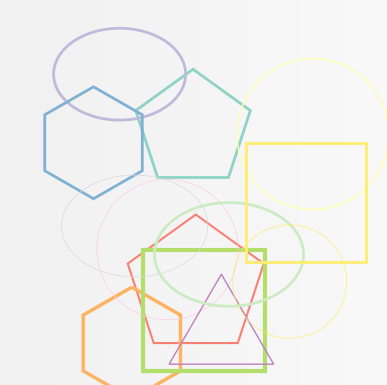[{"shape": "pentagon", "thickness": 2, "radius": 0.78, "center": [0.498, 0.665]}, {"shape": "circle", "thickness": 1, "radius": 0.98, "center": [0.807, 0.652]}, {"shape": "oval", "thickness": 2, "radius": 0.85, "center": [0.309, 0.807]}, {"shape": "pentagon", "thickness": 1.5, "radius": 0.92, "center": [0.505, 0.258]}, {"shape": "hexagon", "thickness": 2, "radius": 0.73, "center": [0.241, 0.629]}, {"shape": "hexagon", "thickness": 2.5, "radius": 0.72, "center": [0.34, 0.109]}, {"shape": "square", "thickness": 3, "radius": 0.78, "center": [0.527, 0.193]}, {"shape": "circle", "thickness": 0.5, "radius": 0.91, "center": [0.432, 0.352]}, {"shape": "oval", "thickness": 0.5, "radius": 0.94, "center": [0.348, 0.413]}, {"shape": "triangle", "thickness": 1, "radius": 0.78, "center": [0.571, 0.132]}, {"shape": "oval", "thickness": 2, "radius": 0.96, "center": [0.591, 0.339]}, {"shape": "circle", "thickness": 0.5, "radius": 0.74, "center": [0.747, 0.269]}, {"shape": "square", "thickness": 2, "radius": 0.77, "center": [0.789, 0.474]}]